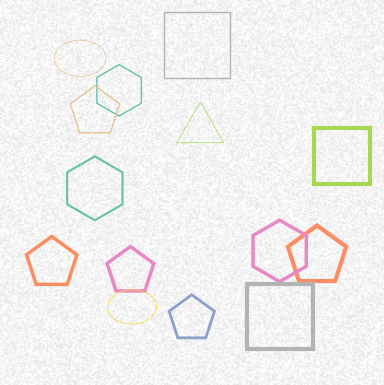[{"shape": "hexagon", "thickness": 1, "radius": 0.33, "center": [0.309, 0.765]}, {"shape": "hexagon", "thickness": 1.5, "radius": 0.42, "center": [0.246, 0.511]}, {"shape": "pentagon", "thickness": 3, "radius": 0.4, "center": [0.824, 0.335]}, {"shape": "pentagon", "thickness": 2.5, "radius": 0.34, "center": [0.134, 0.317]}, {"shape": "pentagon", "thickness": 2, "radius": 0.31, "center": [0.498, 0.173]}, {"shape": "hexagon", "thickness": 2.5, "radius": 0.4, "center": [0.726, 0.348]}, {"shape": "pentagon", "thickness": 2.5, "radius": 0.32, "center": [0.339, 0.296]}, {"shape": "triangle", "thickness": 0.5, "radius": 0.35, "center": [0.52, 0.665]}, {"shape": "square", "thickness": 3, "radius": 0.36, "center": [0.888, 0.596]}, {"shape": "oval", "thickness": 0.5, "radius": 0.32, "center": [0.343, 0.203]}, {"shape": "pentagon", "thickness": 1, "radius": 0.34, "center": [0.247, 0.71]}, {"shape": "oval", "thickness": 0.5, "radius": 0.34, "center": [0.208, 0.848]}, {"shape": "square", "thickness": 1, "radius": 0.43, "center": [0.511, 0.883]}, {"shape": "square", "thickness": 3, "radius": 0.43, "center": [0.727, 0.178]}]